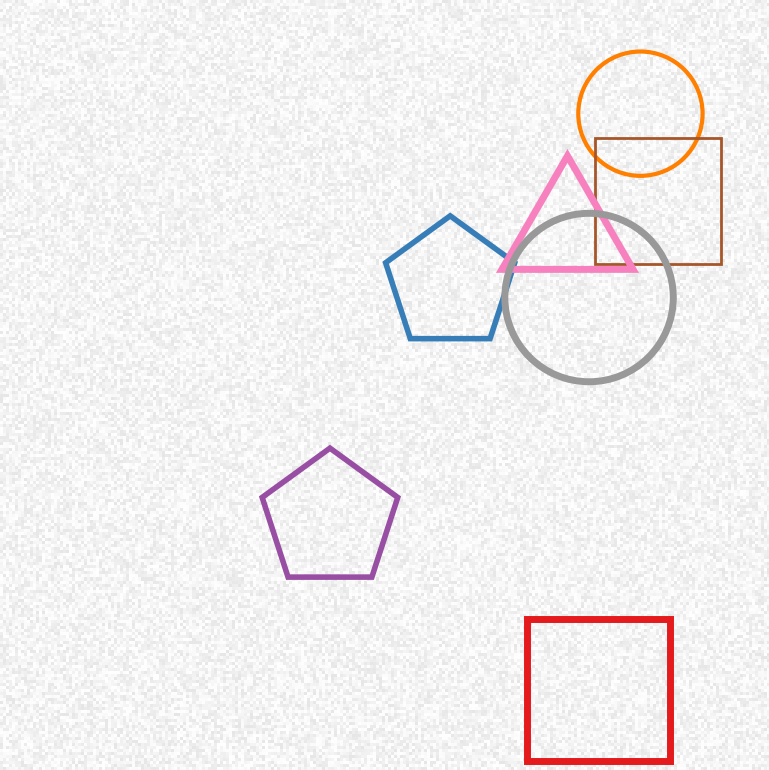[{"shape": "square", "thickness": 2.5, "radius": 0.46, "center": [0.777, 0.104]}, {"shape": "pentagon", "thickness": 2, "radius": 0.44, "center": [0.585, 0.632]}, {"shape": "pentagon", "thickness": 2, "radius": 0.46, "center": [0.429, 0.325]}, {"shape": "circle", "thickness": 1.5, "radius": 0.4, "center": [0.832, 0.852]}, {"shape": "square", "thickness": 1, "radius": 0.41, "center": [0.855, 0.739]}, {"shape": "triangle", "thickness": 2.5, "radius": 0.49, "center": [0.737, 0.699]}, {"shape": "circle", "thickness": 2.5, "radius": 0.55, "center": [0.765, 0.614]}]